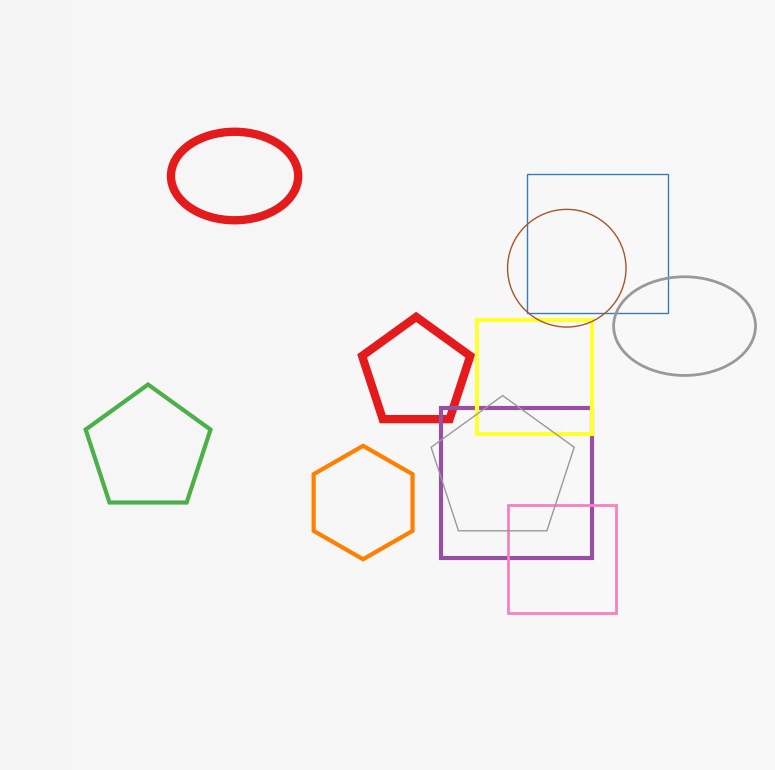[{"shape": "pentagon", "thickness": 3, "radius": 0.37, "center": [0.537, 0.515]}, {"shape": "oval", "thickness": 3, "radius": 0.41, "center": [0.303, 0.771]}, {"shape": "square", "thickness": 0.5, "radius": 0.45, "center": [0.771, 0.684]}, {"shape": "pentagon", "thickness": 1.5, "radius": 0.42, "center": [0.191, 0.416]}, {"shape": "square", "thickness": 1.5, "radius": 0.49, "center": [0.667, 0.373]}, {"shape": "hexagon", "thickness": 1.5, "radius": 0.37, "center": [0.469, 0.347]}, {"shape": "square", "thickness": 1.5, "radius": 0.37, "center": [0.69, 0.51]}, {"shape": "circle", "thickness": 0.5, "radius": 0.38, "center": [0.731, 0.652]}, {"shape": "square", "thickness": 1, "radius": 0.35, "center": [0.725, 0.274]}, {"shape": "pentagon", "thickness": 0.5, "radius": 0.49, "center": [0.649, 0.389]}, {"shape": "oval", "thickness": 1, "radius": 0.46, "center": [0.883, 0.576]}]